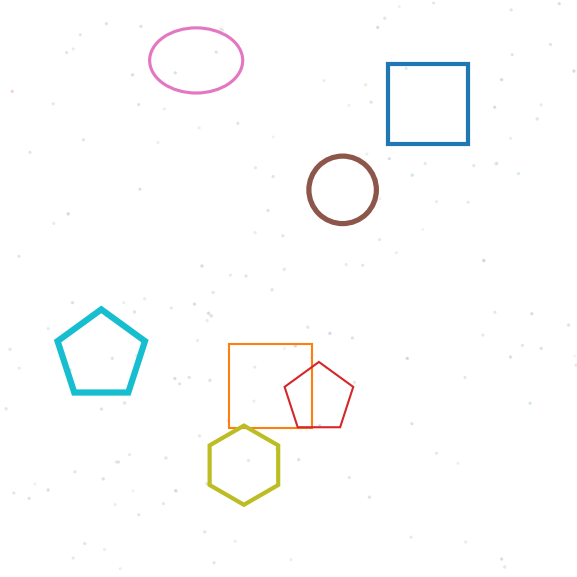[{"shape": "square", "thickness": 2, "radius": 0.35, "center": [0.741, 0.819]}, {"shape": "square", "thickness": 1, "radius": 0.36, "center": [0.468, 0.331]}, {"shape": "pentagon", "thickness": 1, "radius": 0.31, "center": [0.552, 0.31]}, {"shape": "circle", "thickness": 2.5, "radius": 0.29, "center": [0.593, 0.67]}, {"shape": "oval", "thickness": 1.5, "radius": 0.4, "center": [0.34, 0.894]}, {"shape": "hexagon", "thickness": 2, "radius": 0.34, "center": [0.422, 0.194]}, {"shape": "pentagon", "thickness": 3, "radius": 0.4, "center": [0.175, 0.384]}]